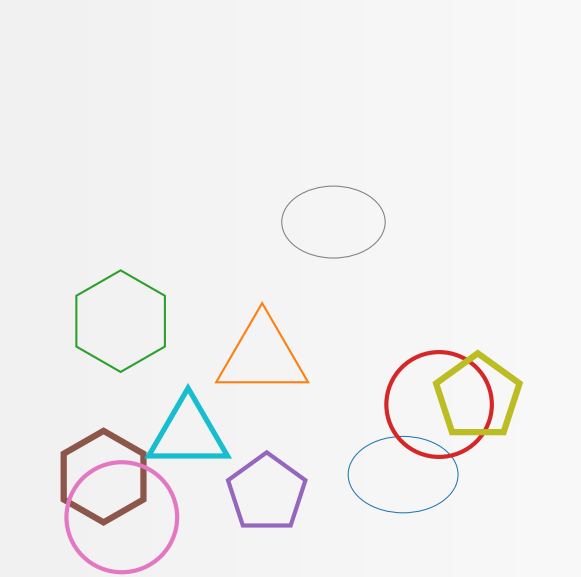[{"shape": "oval", "thickness": 0.5, "radius": 0.47, "center": [0.694, 0.177]}, {"shape": "triangle", "thickness": 1, "radius": 0.46, "center": [0.451, 0.383]}, {"shape": "hexagon", "thickness": 1, "radius": 0.44, "center": [0.208, 0.443]}, {"shape": "circle", "thickness": 2, "radius": 0.45, "center": [0.755, 0.299]}, {"shape": "pentagon", "thickness": 2, "radius": 0.35, "center": [0.459, 0.146]}, {"shape": "hexagon", "thickness": 3, "radius": 0.4, "center": [0.178, 0.174]}, {"shape": "circle", "thickness": 2, "radius": 0.48, "center": [0.21, 0.103]}, {"shape": "oval", "thickness": 0.5, "radius": 0.44, "center": [0.574, 0.615]}, {"shape": "pentagon", "thickness": 3, "radius": 0.38, "center": [0.822, 0.312]}, {"shape": "triangle", "thickness": 2.5, "radius": 0.39, "center": [0.324, 0.249]}]